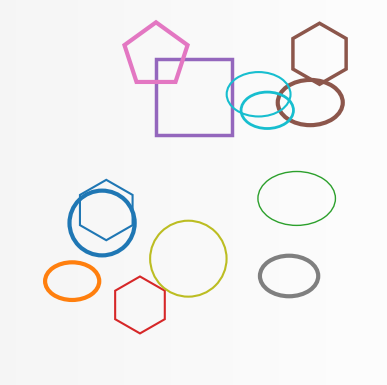[{"shape": "circle", "thickness": 3, "radius": 0.42, "center": [0.263, 0.421]}, {"shape": "hexagon", "thickness": 1.5, "radius": 0.39, "center": [0.274, 0.454]}, {"shape": "oval", "thickness": 3, "radius": 0.35, "center": [0.186, 0.27]}, {"shape": "oval", "thickness": 1, "radius": 0.5, "center": [0.766, 0.485]}, {"shape": "hexagon", "thickness": 1.5, "radius": 0.37, "center": [0.361, 0.208]}, {"shape": "square", "thickness": 2.5, "radius": 0.49, "center": [0.501, 0.748]}, {"shape": "oval", "thickness": 3, "radius": 0.42, "center": [0.801, 0.734]}, {"shape": "hexagon", "thickness": 2.5, "radius": 0.4, "center": [0.825, 0.86]}, {"shape": "pentagon", "thickness": 3, "radius": 0.43, "center": [0.403, 0.856]}, {"shape": "oval", "thickness": 3, "radius": 0.38, "center": [0.746, 0.283]}, {"shape": "circle", "thickness": 1.5, "radius": 0.49, "center": [0.486, 0.328]}, {"shape": "oval", "thickness": 1.5, "radius": 0.41, "center": [0.667, 0.755]}, {"shape": "oval", "thickness": 2, "radius": 0.34, "center": [0.69, 0.714]}]